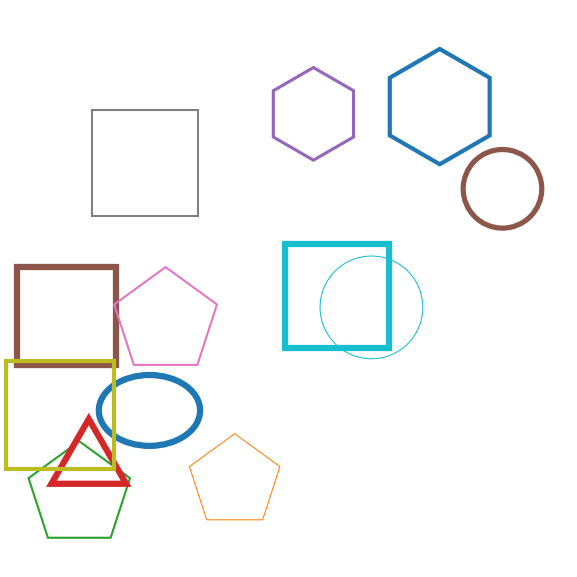[{"shape": "hexagon", "thickness": 2, "radius": 0.5, "center": [0.761, 0.815]}, {"shape": "oval", "thickness": 3, "radius": 0.44, "center": [0.259, 0.288]}, {"shape": "pentagon", "thickness": 0.5, "radius": 0.41, "center": [0.406, 0.166]}, {"shape": "pentagon", "thickness": 1, "radius": 0.46, "center": [0.137, 0.143]}, {"shape": "triangle", "thickness": 3, "radius": 0.37, "center": [0.154, 0.199]}, {"shape": "hexagon", "thickness": 1.5, "radius": 0.4, "center": [0.543, 0.802]}, {"shape": "circle", "thickness": 2.5, "radius": 0.34, "center": [0.87, 0.672]}, {"shape": "square", "thickness": 3, "radius": 0.43, "center": [0.115, 0.452]}, {"shape": "pentagon", "thickness": 1, "radius": 0.47, "center": [0.287, 0.443]}, {"shape": "square", "thickness": 1, "radius": 0.46, "center": [0.252, 0.716]}, {"shape": "square", "thickness": 2, "radius": 0.47, "center": [0.104, 0.28]}, {"shape": "circle", "thickness": 0.5, "radius": 0.44, "center": [0.643, 0.467]}, {"shape": "square", "thickness": 3, "radius": 0.45, "center": [0.584, 0.486]}]